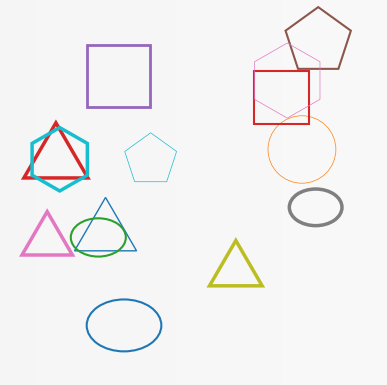[{"shape": "oval", "thickness": 1.5, "radius": 0.48, "center": [0.32, 0.155]}, {"shape": "triangle", "thickness": 1, "radius": 0.46, "center": [0.272, 0.395]}, {"shape": "circle", "thickness": 0.5, "radius": 0.44, "center": [0.779, 0.612]}, {"shape": "oval", "thickness": 1.5, "radius": 0.36, "center": [0.254, 0.383]}, {"shape": "triangle", "thickness": 2.5, "radius": 0.48, "center": [0.144, 0.586]}, {"shape": "square", "thickness": 1.5, "radius": 0.35, "center": [0.726, 0.747]}, {"shape": "square", "thickness": 2, "radius": 0.41, "center": [0.305, 0.803]}, {"shape": "pentagon", "thickness": 1.5, "radius": 0.44, "center": [0.821, 0.893]}, {"shape": "hexagon", "thickness": 0.5, "radius": 0.49, "center": [0.741, 0.791]}, {"shape": "triangle", "thickness": 2.5, "radius": 0.38, "center": [0.122, 0.375]}, {"shape": "oval", "thickness": 2.5, "radius": 0.34, "center": [0.815, 0.461]}, {"shape": "triangle", "thickness": 2.5, "radius": 0.39, "center": [0.609, 0.297]}, {"shape": "pentagon", "thickness": 0.5, "radius": 0.35, "center": [0.389, 0.585]}, {"shape": "hexagon", "thickness": 2.5, "radius": 0.41, "center": [0.154, 0.586]}]